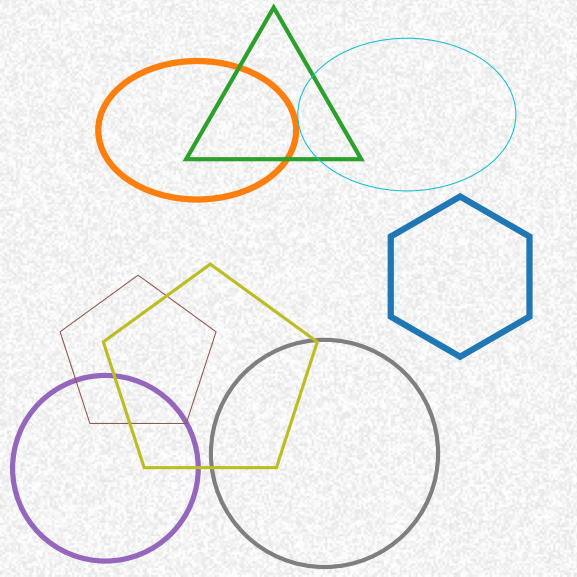[{"shape": "hexagon", "thickness": 3, "radius": 0.69, "center": [0.797, 0.52]}, {"shape": "oval", "thickness": 3, "radius": 0.86, "center": [0.341, 0.774]}, {"shape": "triangle", "thickness": 2, "radius": 0.88, "center": [0.474, 0.811]}, {"shape": "circle", "thickness": 2.5, "radius": 0.8, "center": [0.183, 0.188]}, {"shape": "pentagon", "thickness": 0.5, "radius": 0.71, "center": [0.239, 0.381]}, {"shape": "circle", "thickness": 2, "radius": 0.98, "center": [0.562, 0.214]}, {"shape": "pentagon", "thickness": 1.5, "radius": 0.97, "center": [0.364, 0.347]}, {"shape": "oval", "thickness": 0.5, "radius": 0.94, "center": [0.704, 0.801]}]